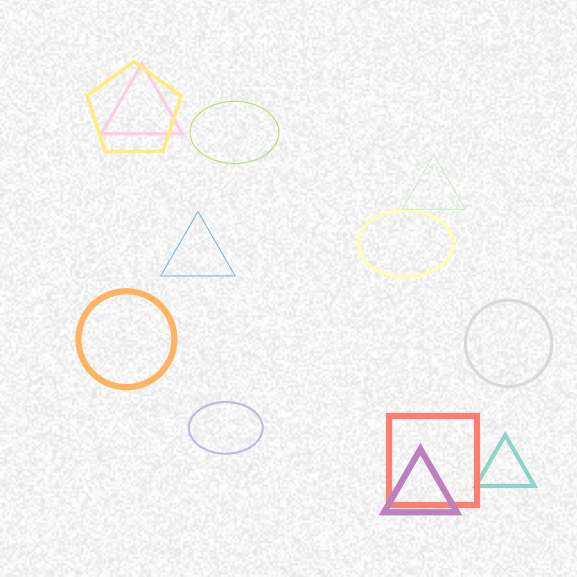[{"shape": "triangle", "thickness": 2, "radius": 0.29, "center": [0.875, 0.187]}, {"shape": "oval", "thickness": 1.5, "radius": 0.41, "center": [0.702, 0.577]}, {"shape": "oval", "thickness": 1, "radius": 0.32, "center": [0.391, 0.258]}, {"shape": "square", "thickness": 3, "radius": 0.38, "center": [0.75, 0.202]}, {"shape": "triangle", "thickness": 0.5, "radius": 0.37, "center": [0.343, 0.559]}, {"shape": "circle", "thickness": 3, "radius": 0.42, "center": [0.219, 0.412]}, {"shape": "oval", "thickness": 0.5, "radius": 0.38, "center": [0.406, 0.77]}, {"shape": "triangle", "thickness": 1.5, "radius": 0.4, "center": [0.246, 0.808]}, {"shape": "circle", "thickness": 1.5, "radius": 0.37, "center": [0.881, 0.405]}, {"shape": "triangle", "thickness": 3, "radius": 0.36, "center": [0.728, 0.149]}, {"shape": "triangle", "thickness": 0.5, "radius": 0.31, "center": [0.751, 0.668]}, {"shape": "pentagon", "thickness": 1.5, "radius": 0.43, "center": [0.232, 0.806]}]